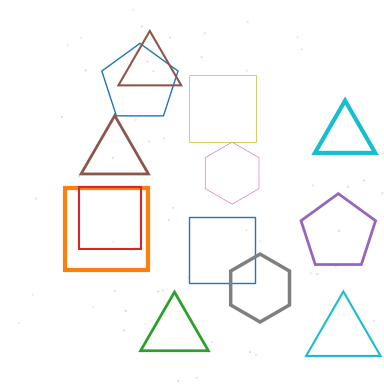[{"shape": "pentagon", "thickness": 1, "radius": 0.52, "center": [0.363, 0.783]}, {"shape": "square", "thickness": 1, "radius": 0.43, "center": [0.577, 0.35]}, {"shape": "square", "thickness": 3, "radius": 0.53, "center": [0.276, 0.404]}, {"shape": "triangle", "thickness": 2, "radius": 0.51, "center": [0.453, 0.14]}, {"shape": "square", "thickness": 1.5, "radius": 0.4, "center": [0.286, 0.435]}, {"shape": "pentagon", "thickness": 2, "radius": 0.51, "center": [0.879, 0.395]}, {"shape": "triangle", "thickness": 2, "radius": 0.51, "center": [0.298, 0.599]}, {"shape": "triangle", "thickness": 1.5, "radius": 0.47, "center": [0.389, 0.825]}, {"shape": "hexagon", "thickness": 0.5, "radius": 0.4, "center": [0.603, 0.55]}, {"shape": "hexagon", "thickness": 2.5, "radius": 0.44, "center": [0.676, 0.252]}, {"shape": "square", "thickness": 0.5, "radius": 0.44, "center": [0.578, 0.718]}, {"shape": "triangle", "thickness": 3, "radius": 0.45, "center": [0.896, 0.648]}, {"shape": "triangle", "thickness": 1.5, "radius": 0.56, "center": [0.892, 0.131]}]